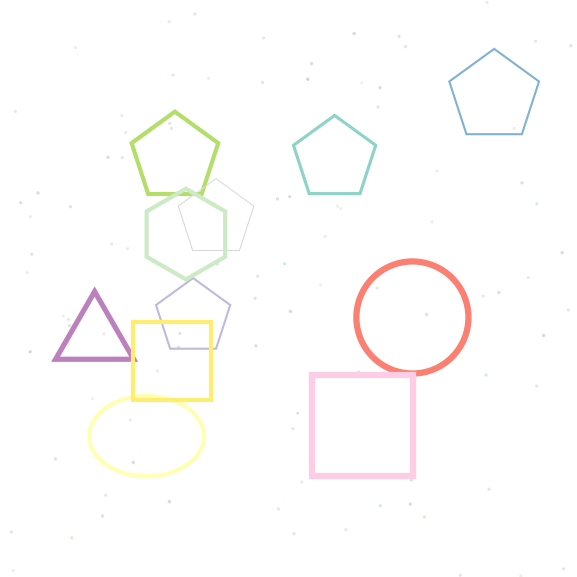[{"shape": "pentagon", "thickness": 1.5, "radius": 0.37, "center": [0.579, 0.724]}, {"shape": "oval", "thickness": 2, "radius": 0.5, "center": [0.254, 0.244]}, {"shape": "pentagon", "thickness": 1, "radius": 0.34, "center": [0.334, 0.45]}, {"shape": "circle", "thickness": 3, "radius": 0.49, "center": [0.714, 0.449]}, {"shape": "pentagon", "thickness": 1, "radius": 0.41, "center": [0.856, 0.833]}, {"shape": "pentagon", "thickness": 2, "radius": 0.39, "center": [0.303, 0.727]}, {"shape": "square", "thickness": 3, "radius": 0.44, "center": [0.628, 0.262]}, {"shape": "pentagon", "thickness": 0.5, "radius": 0.34, "center": [0.374, 0.621]}, {"shape": "triangle", "thickness": 2.5, "radius": 0.39, "center": [0.164, 0.416]}, {"shape": "hexagon", "thickness": 2, "radius": 0.39, "center": [0.322, 0.594]}, {"shape": "square", "thickness": 2, "radius": 0.34, "center": [0.299, 0.374]}]